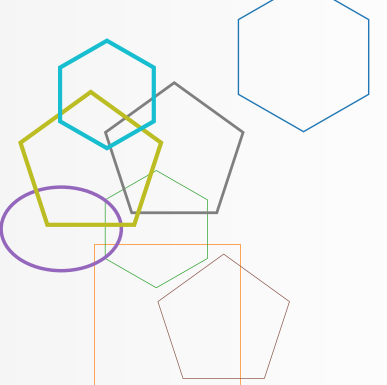[{"shape": "hexagon", "thickness": 1, "radius": 0.97, "center": [0.783, 0.852]}, {"shape": "square", "thickness": 0.5, "radius": 0.95, "center": [0.43, 0.177]}, {"shape": "hexagon", "thickness": 0.5, "radius": 0.76, "center": [0.403, 0.405]}, {"shape": "oval", "thickness": 2.5, "radius": 0.78, "center": [0.158, 0.405]}, {"shape": "pentagon", "thickness": 0.5, "radius": 0.89, "center": [0.577, 0.161]}, {"shape": "pentagon", "thickness": 2, "radius": 0.93, "center": [0.45, 0.598]}, {"shape": "pentagon", "thickness": 3, "radius": 0.95, "center": [0.234, 0.57]}, {"shape": "hexagon", "thickness": 3, "radius": 0.7, "center": [0.276, 0.755]}]